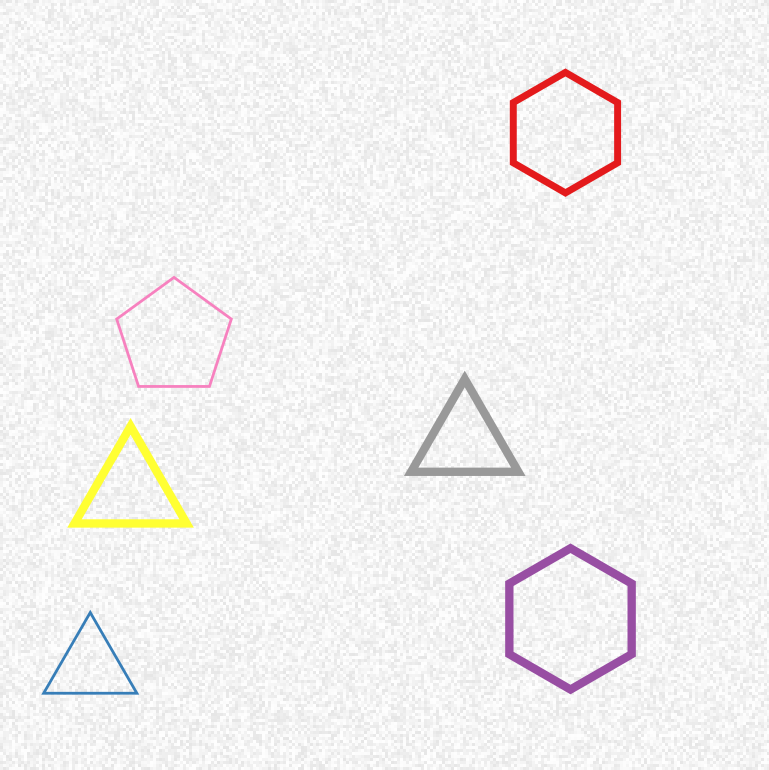[{"shape": "hexagon", "thickness": 2.5, "radius": 0.39, "center": [0.734, 0.828]}, {"shape": "triangle", "thickness": 1, "radius": 0.35, "center": [0.117, 0.135]}, {"shape": "hexagon", "thickness": 3, "radius": 0.46, "center": [0.741, 0.196]}, {"shape": "triangle", "thickness": 3, "radius": 0.42, "center": [0.17, 0.362]}, {"shape": "pentagon", "thickness": 1, "radius": 0.39, "center": [0.226, 0.561]}, {"shape": "triangle", "thickness": 3, "radius": 0.4, "center": [0.604, 0.427]}]